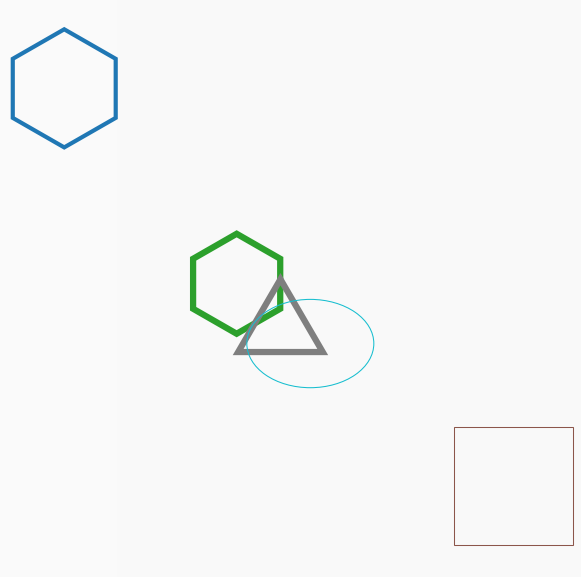[{"shape": "hexagon", "thickness": 2, "radius": 0.51, "center": [0.111, 0.846]}, {"shape": "hexagon", "thickness": 3, "radius": 0.43, "center": [0.407, 0.508]}, {"shape": "square", "thickness": 0.5, "radius": 0.51, "center": [0.884, 0.157]}, {"shape": "triangle", "thickness": 3, "radius": 0.42, "center": [0.482, 0.432]}, {"shape": "oval", "thickness": 0.5, "radius": 0.55, "center": [0.534, 0.404]}]